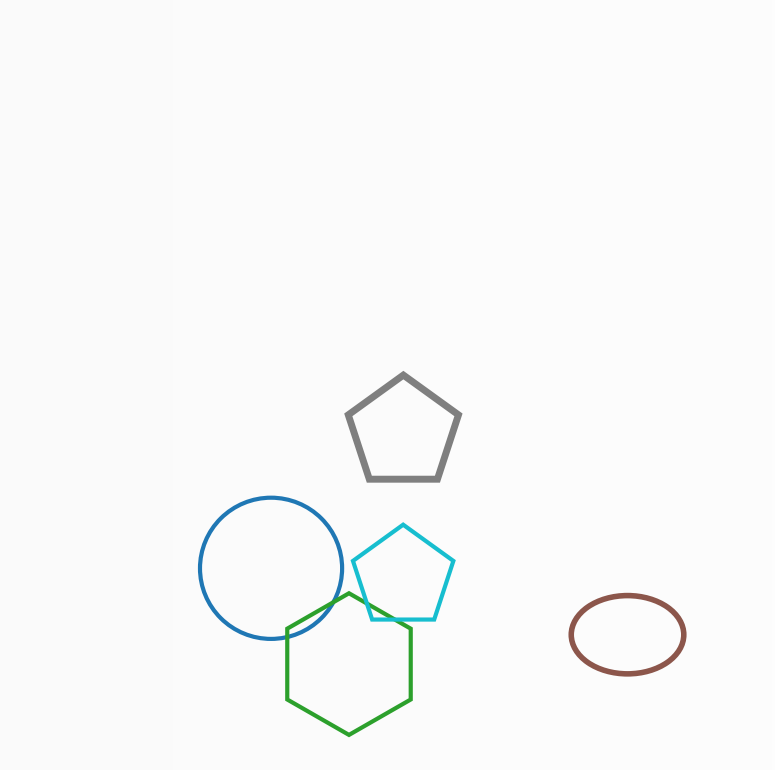[{"shape": "circle", "thickness": 1.5, "radius": 0.46, "center": [0.35, 0.262]}, {"shape": "hexagon", "thickness": 1.5, "radius": 0.46, "center": [0.45, 0.138]}, {"shape": "oval", "thickness": 2, "radius": 0.36, "center": [0.81, 0.176]}, {"shape": "pentagon", "thickness": 2.5, "radius": 0.37, "center": [0.52, 0.438]}, {"shape": "pentagon", "thickness": 1.5, "radius": 0.34, "center": [0.52, 0.25]}]